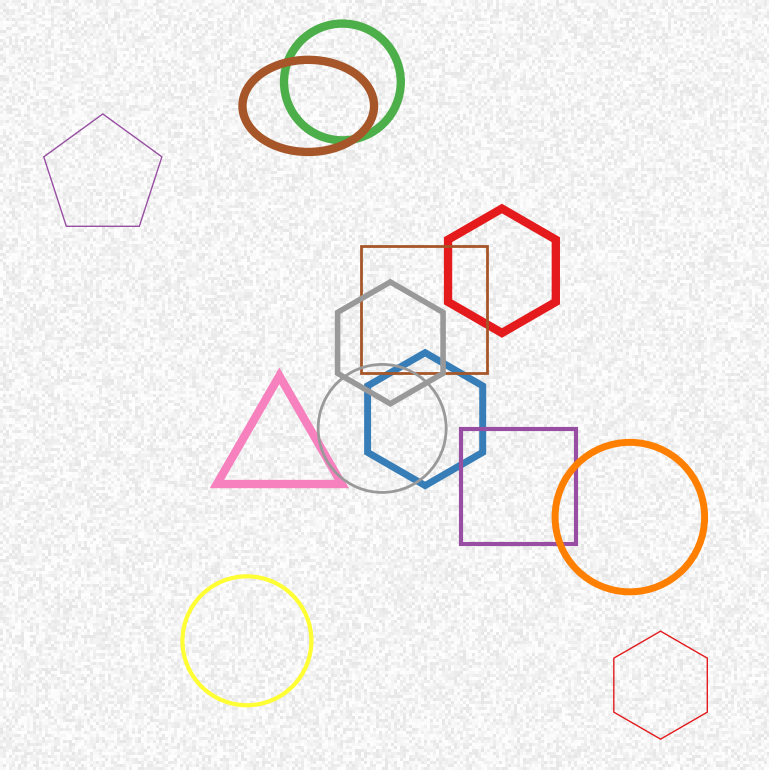[{"shape": "hexagon", "thickness": 0.5, "radius": 0.35, "center": [0.858, 0.11]}, {"shape": "hexagon", "thickness": 3, "radius": 0.4, "center": [0.652, 0.648]}, {"shape": "hexagon", "thickness": 2.5, "radius": 0.43, "center": [0.552, 0.456]}, {"shape": "circle", "thickness": 3, "radius": 0.38, "center": [0.445, 0.894]}, {"shape": "square", "thickness": 1.5, "radius": 0.37, "center": [0.673, 0.368]}, {"shape": "pentagon", "thickness": 0.5, "radius": 0.4, "center": [0.134, 0.771]}, {"shape": "circle", "thickness": 2.5, "radius": 0.49, "center": [0.818, 0.328]}, {"shape": "circle", "thickness": 1.5, "radius": 0.42, "center": [0.321, 0.168]}, {"shape": "square", "thickness": 1, "radius": 0.41, "center": [0.551, 0.598]}, {"shape": "oval", "thickness": 3, "radius": 0.43, "center": [0.4, 0.862]}, {"shape": "triangle", "thickness": 3, "radius": 0.47, "center": [0.363, 0.418]}, {"shape": "circle", "thickness": 1, "radius": 0.42, "center": [0.496, 0.444]}, {"shape": "hexagon", "thickness": 2, "radius": 0.4, "center": [0.507, 0.555]}]